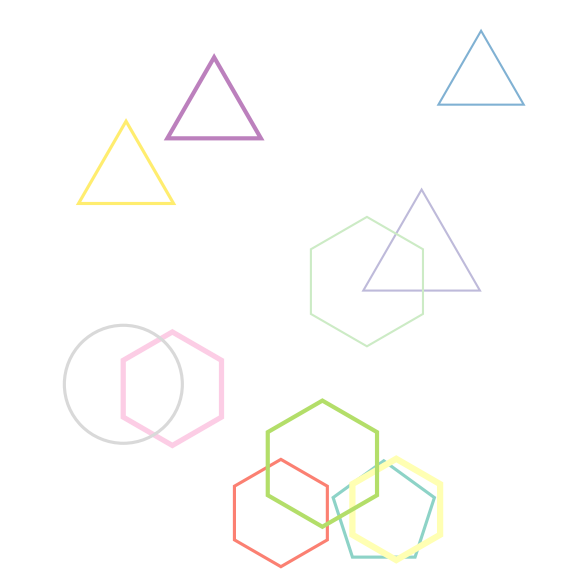[{"shape": "pentagon", "thickness": 1.5, "radius": 0.46, "center": [0.665, 0.109]}, {"shape": "hexagon", "thickness": 3, "radius": 0.44, "center": [0.686, 0.117]}, {"shape": "triangle", "thickness": 1, "radius": 0.58, "center": [0.73, 0.554]}, {"shape": "hexagon", "thickness": 1.5, "radius": 0.46, "center": [0.486, 0.111]}, {"shape": "triangle", "thickness": 1, "radius": 0.43, "center": [0.833, 0.861]}, {"shape": "hexagon", "thickness": 2, "radius": 0.55, "center": [0.558, 0.196]}, {"shape": "hexagon", "thickness": 2.5, "radius": 0.49, "center": [0.298, 0.326]}, {"shape": "circle", "thickness": 1.5, "radius": 0.51, "center": [0.214, 0.334]}, {"shape": "triangle", "thickness": 2, "radius": 0.47, "center": [0.371, 0.806]}, {"shape": "hexagon", "thickness": 1, "radius": 0.56, "center": [0.635, 0.512]}, {"shape": "triangle", "thickness": 1.5, "radius": 0.48, "center": [0.218, 0.694]}]